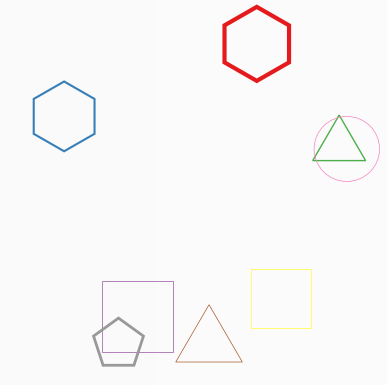[{"shape": "hexagon", "thickness": 3, "radius": 0.48, "center": [0.663, 0.886]}, {"shape": "hexagon", "thickness": 1.5, "radius": 0.45, "center": [0.165, 0.698]}, {"shape": "triangle", "thickness": 1, "radius": 0.39, "center": [0.875, 0.622]}, {"shape": "square", "thickness": 0.5, "radius": 0.46, "center": [0.355, 0.179]}, {"shape": "square", "thickness": 0.5, "radius": 0.39, "center": [0.725, 0.225]}, {"shape": "triangle", "thickness": 0.5, "radius": 0.5, "center": [0.539, 0.109]}, {"shape": "circle", "thickness": 0.5, "radius": 0.42, "center": [0.895, 0.613]}, {"shape": "pentagon", "thickness": 2, "radius": 0.34, "center": [0.306, 0.106]}]